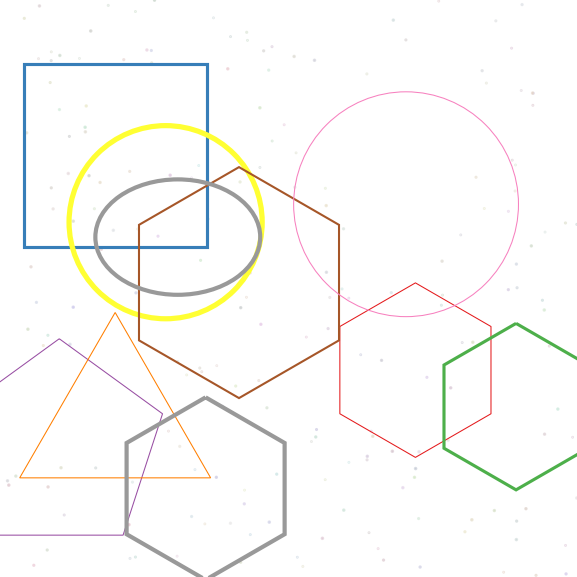[{"shape": "hexagon", "thickness": 0.5, "radius": 0.76, "center": [0.719, 0.358]}, {"shape": "square", "thickness": 1.5, "radius": 0.79, "center": [0.2, 0.73]}, {"shape": "hexagon", "thickness": 1.5, "radius": 0.72, "center": [0.894, 0.295]}, {"shape": "pentagon", "thickness": 0.5, "radius": 0.94, "center": [0.103, 0.225]}, {"shape": "triangle", "thickness": 0.5, "radius": 0.95, "center": [0.199, 0.267]}, {"shape": "circle", "thickness": 2.5, "radius": 0.84, "center": [0.287, 0.614]}, {"shape": "hexagon", "thickness": 1, "radius": 1.0, "center": [0.414, 0.51]}, {"shape": "circle", "thickness": 0.5, "radius": 0.97, "center": [0.703, 0.645]}, {"shape": "hexagon", "thickness": 2, "radius": 0.79, "center": [0.356, 0.153]}, {"shape": "oval", "thickness": 2, "radius": 0.71, "center": [0.308, 0.589]}]